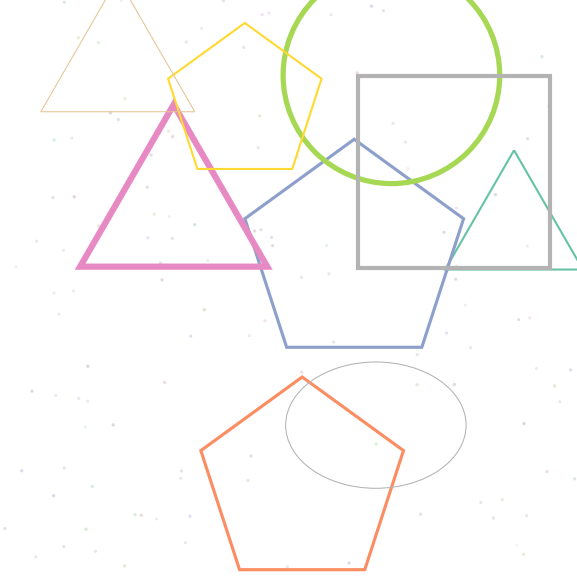[{"shape": "triangle", "thickness": 1, "radius": 0.69, "center": [0.89, 0.601]}, {"shape": "pentagon", "thickness": 1.5, "radius": 0.92, "center": [0.523, 0.162]}, {"shape": "pentagon", "thickness": 1.5, "radius": 1.0, "center": [0.613, 0.559]}, {"shape": "triangle", "thickness": 3, "radius": 0.94, "center": [0.301, 0.631]}, {"shape": "circle", "thickness": 2.5, "radius": 0.94, "center": [0.678, 0.869]}, {"shape": "pentagon", "thickness": 1, "radius": 0.7, "center": [0.424, 0.82]}, {"shape": "triangle", "thickness": 0.5, "radius": 0.77, "center": [0.204, 0.883]}, {"shape": "square", "thickness": 2, "radius": 0.83, "center": [0.786, 0.701]}, {"shape": "oval", "thickness": 0.5, "radius": 0.78, "center": [0.651, 0.263]}]